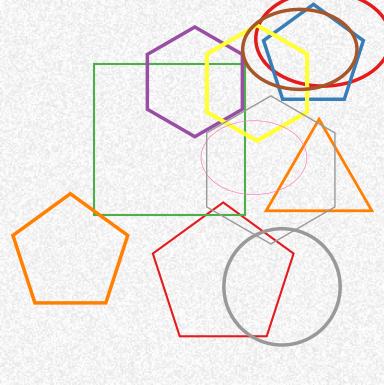[{"shape": "pentagon", "thickness": 1.5, "radius": 0.96, "center": [0.58, 0.282]}, {"shape": "oval", "thickness": 2.5, "radius": 0.88, "center": [0.839, 0.899]}, {"shape": "pentagon", "thickness": 2.5, "radius": 0.68, "center": [0.814, 0.852]}, {"shape": "square", "thickness": 1.5, "radius": 0.98, "center": [0.441, 0.637]}, {"shape": "hexagon", "thickness": 2.5, "radius": 0.71, "center": [0.506, 0.787]}, {"shape": "triangle", "thickness": 2, "radius": 0.79, "center": [0.829, 0.532]}, {"shape": "pentagon", "thickness": 2.5, "radius": 0.78, "center": [0.183, 0.34]}, {"shape": "hexagon", "thickness": 3, "radius": 0.75, "center": [0.667, 0.784]}, {"shape": "oval", "thickness": 2.5, "radius": 0.74, "center": [0.779, 0.872]}, {"shape": "oval", "thickness": 0.5, "radius": 0.69, "center": [0.66, 0.59]}, {"shape": "hexagon", "thickness": 1, "radius": 0.96, "center": [0.703, 0.559]}, {"shape": "circle", "thickness": 2.5, "radius": 0.76, "center": [0.733, 0.255]}]